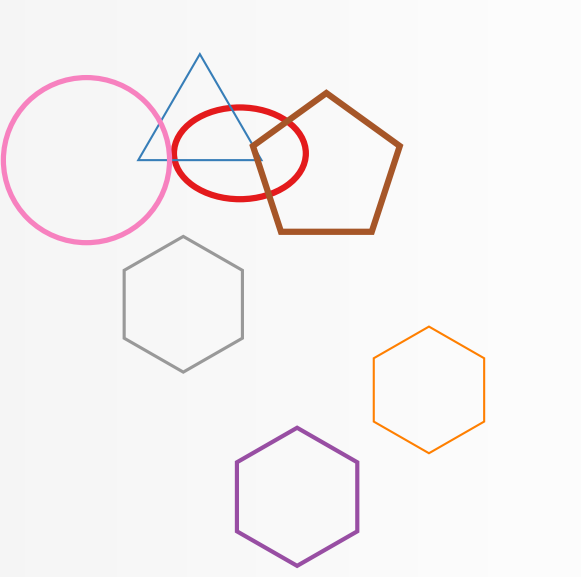[{"shape": "oval", "thickness": 3, "radius": 0.57, "center": [0.413, 0.734]}, {"shape": "triangle", "thickness": 1, "radius": 0.61, "center": [0.344, 0.783]}, {"shape": "hexagon", "thickness": 2, "radius": 0.6, "center": [0.511, 0.139]}, {"shape": "hexagon", "thickness": 1, "radius": 0.55, "center": [0.738, 0.324]}, {"shape": "pentagon", "thickness": 3, "radius": 0.66, "center": [0.561, 0.705]}, {"shape": "circle", "thickness": 2.5, "radius": 0.71, "center": [0.149, 0.722]}, {"shape": "hexagon", "thickness": 1.5, "radius": 0.59, "center": [0.315, 0.472]}]